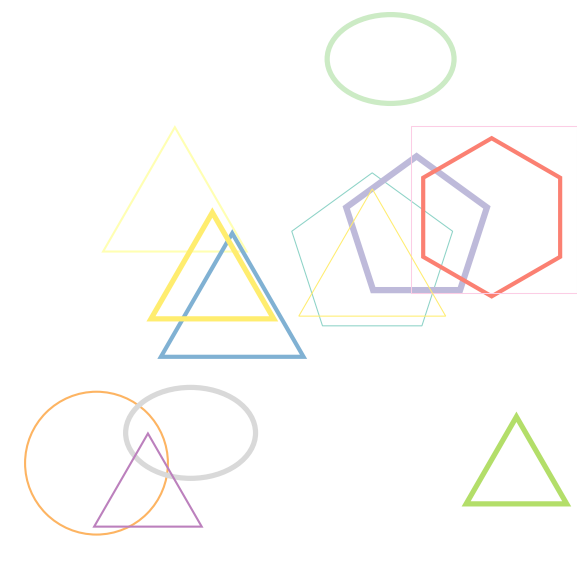[{"shape": "pentagon", "thickness": 0.5, "radius": 0.73, "center": [0.644, 0.553]}, {"shape": "triangle", "thickness": 1, "radius": 0.72, "center": [0.303, 0.635]}, {"shape": "pentagon", "thickness": 3, "radius": 0.64, "center": [0.721, 0.6]}, {"shape": "hexagon", "thickness": 2, "radius": 0.68, "center": [0.851, 0.623]}, {"shape": "triangle", "thickness": 2, "radius": 0.71, "center": [0.402, 0.453]}, {"shape": "circle", "thickness": 1, "radius": 0.62, "center": [0.167, 0.197]}, {"shape": "triangle", "thickness": 2.5, "radius": 0.5, "center": [0.894, 0.177]}, {"shape": "square", "thickness": 0.5, "radius": 0.72, "center": [0.855, 0.637]}, {"shape": "oval", "thickness": 2.5, "radius": 0.56, "center": [0.33, 0.25]}, {"shape": "triangle", "thickness": 1, "radius": 0.54, "center": [0.256, 0.141]}, {"shape": "oval", "thickness": 2.5, "radius": 0.55, "center": [0.676, 0.897]}, {"shape": "triangle", "thickness": 2.5, "radius": 0.61, "center": [0.368, 0.508]}, {"shape": "triangle", "thickness": 0.5, "radius": 0.73, "center": [0.645, 0.525]}]